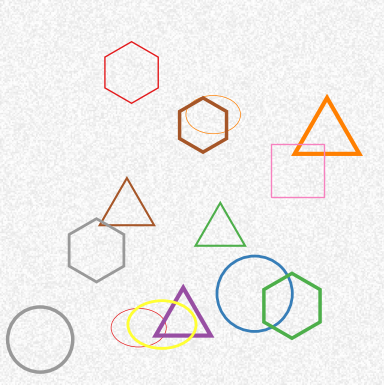[{"shape": "oval", "thickness": 0.5, "radius": 0.36, "center": [0.36, 0.149]}, {"shape": "hexagon", "thickness": 1, "radius": 0.4, "center": [0.342, 0.812]}, {"shape": "circle", "thickness": 2, "radius": 0.49, "center": [0.661, 0.237]}, {"shape": "triangle", "thickness": 1.5, "radius": 0.37, "center": [0.572, 0.399]}, {"shape": "hexagon", "thickness": 2.5, "radius": 0.42, "center": [0.758, 0.206]}, {"shape": "triangle", "thickness": 3, "radius": 0.41, "center": [0.476, 0.17]}, {"shape": "triangle", "thickness": 3, "radius": 0.48, "center": [0.849, 0.649]}, {"shape": "oval", "thickness": 0.5, "radius": 0.35, "center": [0.554, 0.702]}, {"shape": "oval", "thickness": 2, "radius": 0.44, "center": [0.421, 0.157]}, {"shape": "triangle", "thickness": 1.5, "radius": 0.41, "center": [0.33, 0.456]}, {"shape": "hexagon", "thickness": 2.5, "radius": 0.35, "center": [0.527, 0.675]}, {"shape": "square", "thickness": 1, "radius": 0.34, "center": [0.772, 0.556]}, {"shape": "circle", "thickness": 2.5, "radius": 0.42, "center": [0.104, 0.118]}, {"shape": "hexagon", "thickness": 2, "radius": 0.41, "center": [0.251, 0.35]}]